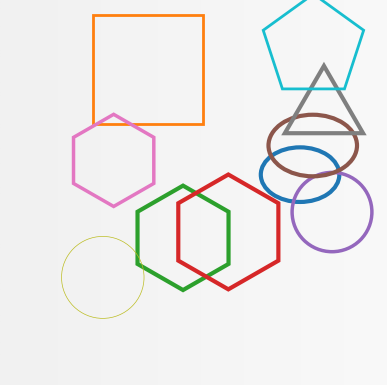[{"shape": "oval", "thickness": 3, "radius": 0.51, "center": [0.774, 0.546]}, {"shape": "square", "thickness": 2, "radius": 0.71, "center": [0.381, 0.82]}, {"shape": "hexagon", "thickness": 3, "radius": 0.68, "center": [0.472, 0.382]}, {"shape": "hexagon", "thickness": 3, "radius": 0.75, "center": [0.589, 0.398]}, {"shape": "circle", "thickness": 2.5, "radius": 0.51, "center": [0.857, 0.449]}, {"shape": "oval", "thickness": 3, "radius": 0.57, "center": [0.807, 0.622]}, {"shape": "hexagon", "thickness": 2.5, "radius": 0.6, "center": [0.293, 0.583]}, {"shape": "triangle", "thickness": 3, "radius": 0.58, "center": [0.836, 0.712]}, {"shape": "circle", "thickness": 0.5, "radius": 0.53, "center": [0.265, 0.279]}, {"shape": "pentagon", "thickness": 2, "radius": 0.68, "center": [0.809, 0.879]}]